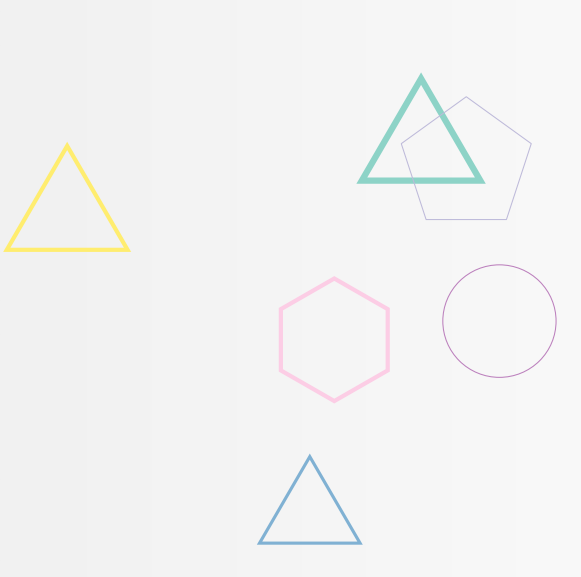[{"shape": "triangle", "thickness": 3, "radius": 0.59, "center": [0.724, 0.745]}, {"shape": "pentagon", "thickness": 0.5, "radius": 0.59, "center": [0.802, 0.714]}, {"shape": "triangle", "thickness": 1.5, "radius": 0.5, "center": [0.533, 0.109]}, {"shape": "hexagon", "thickness": 2, "radius": 0.53, "center": [0.575, 0.411]}, {"shape": "circle", "thickness": 0.5, "radius": 0.49, "center": [0.859, 0.443]}, {"shape": "triangle", "thickness": 2, "radius": 0.6, "center": [0.116, 0.627]}]